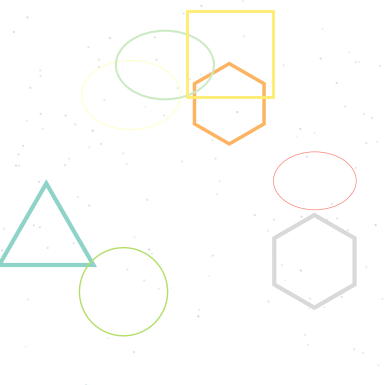[{"shape": "triangle", "thickness": 3, "radius": 0.71, "center": [0.12, 0.382]}, {"shape": "oval", "thickness": 0.5, "radius": 0.64, "center": [0.34, 0.753]}, {"shape": "oval", "thickness": 0.5, "radius": 0.54, "center": [0.818, 0.53]}, {"shape": "hexagon", "thickness": 2.5, "radius": 0.52, "center": [0.596, 0.73]}, {"shape": "circle", "thickness": 1, "radius": 0.57, "center": [0.321, 0.242]}, {"shape": "hexagon", "thickness": 3, "radius": 0.6, "center": [0.817, 0.321]}, {"shape": "oval", "thickness": 1.5, "radius": 0.64, "center": [0.428, 0.831]}, {"shape": "square", "thickness": 2, "radius": 0.56, "center": [0.597, 0.859]}]